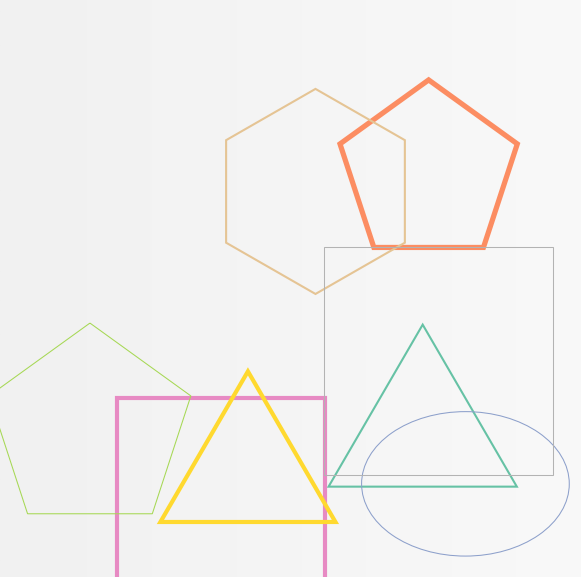[{"shape": "triangle", "thickness": 1, "radius": 0.94, "center": [0.727, 0.25]}, {"shape": "pentagon", "thickness": 2.5, "radius": 0.8, "center": [0.737, 0.7]}, {"shape": "oval", "thickness": 0.5, "radius": 0.89, "center": [0.801, 0.161]}, {"shape": "square", "thickness": 2, "radius": 0.89, "center": [0.38, 0.131]}, {"shape": "pentagon", "thickness": 0.5, "radius": 0.91, "center": [0.155, 0.257]}, {"shape": "triangle", "thickness": 2, "radius": 0.87, "center": [0.427, 0.182]}, {"shape": "hexagon", "thickness": 1, "radius": 0.89, "center": [0.543, 0.668]}, {"shape": "square", "thickness": 0.5, "radius": 0.99, "center": [0.755, 0.374]}]